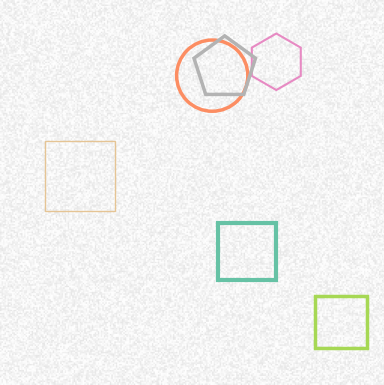[{"shape": "square", "thickness": 3, "radius": 0.38, "center": [0.642, 0.347]}, {"shape": "circle", "thickness": 2.5, "radius": 0.46, "center": [0.551, 0.804]}, {"shape": "hexagon", "thickness": 1.5, "radius": 0.37, "center": [0.718, 0.84]}, {"shape": "square", "thickness": 2.5, "radius": 0.34, "center": [0.886, 0.164]}, {"shape": "square", "thickness": 1, "radius": 0.45, "center": [0.207, 0.543]}, {"shape": "pentagon", "thickness": 2.5, "radius": 0.42, "center": [0.584, 0.823]}]